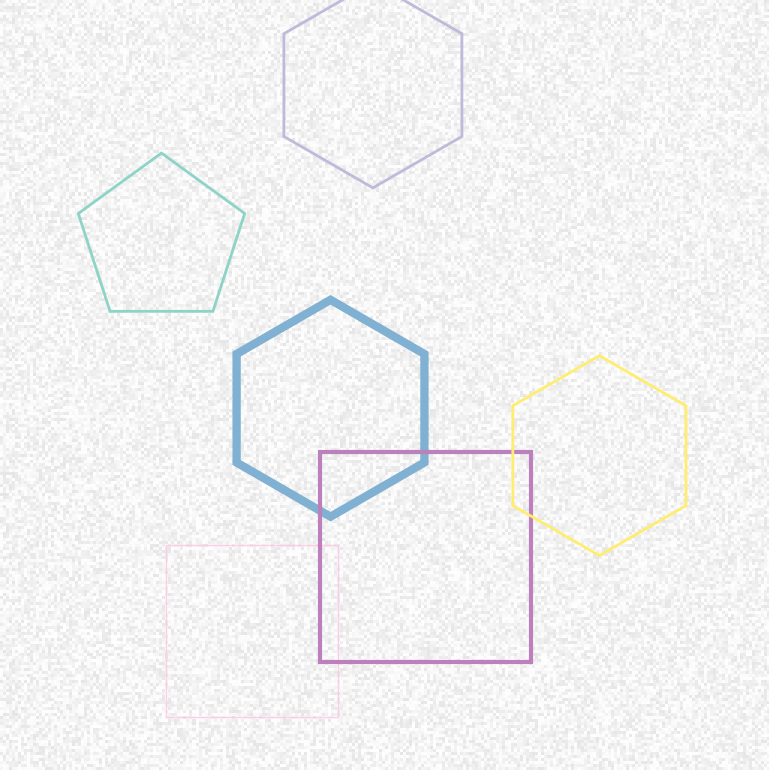[{"shape": "pentagon", "thickness": 1, "radius": 0.57, "center": [0.21, 0.688]}, {"shape": "hexagon", "thickness": 1, "radius": 0.67, "center": [0.484, 0.889]}, {"shape": "hexagon", "thickness": 3, "radius": 0.7, "center": [0.429, 0.47]}, {"shape": "square", "thickness": 0.5, "radius": 0.56, "center": [0.328, 0.181]}, {"shape": "square", "thickness": 1.5, "radius": 0.68, "center": [0.552, 0.277]}, {"shape": "hexagon", "thickness": 1, "radius": 0.65, "center": [0.778, 0.408]}]